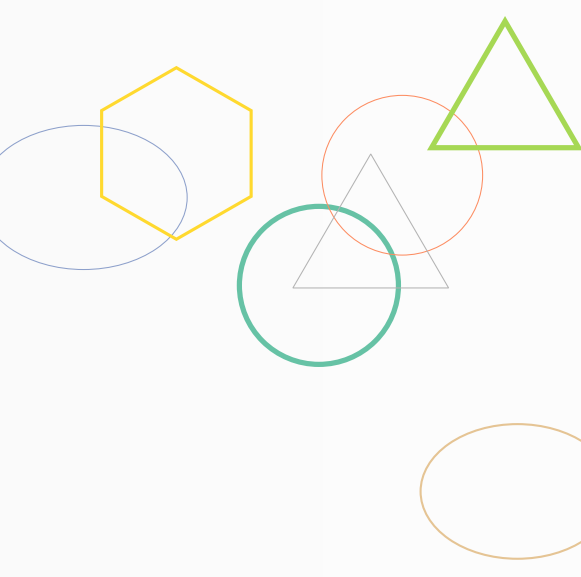[{"shape": "circle", "thickness": 2.5, "radius": 0.68, "center": [0.549, 0.505]}, {"shape": "circle", "thickness": 0.5, "radius": 0.69, "center": [0.692, 0.696]}, {"shape": "oval", "thickness": 0.5, "radius": 0.89, "center": [0.144, 0.657]}, {"shape": "triangle", "thickness": 2.5, "radius": 0.73, "center": [0.869, 0.816]}, {"shape": "hexagon", "thickness": 1.5, "radius": 0.74, "center": [0.303, 0.733]}, {"shape": "oval", "thickness": 1, "radius": 0.83, "center": [0.89, 0.148]}, {"shape": "triangle", "thickness": 0.5, "radius": 0.77, "center": [0.638, 0.578]}]